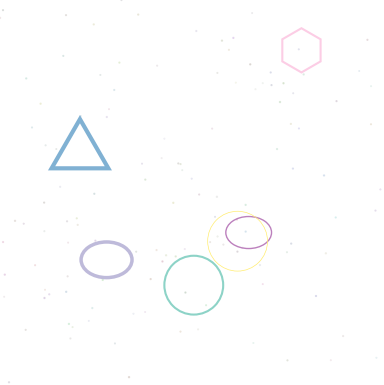[{"shape": "circle", "thickness": 1.5, "radius": 0.38, "center": [0.503, 0.259]}, {"shape": "oval", "thickness": 2.5, "radius": 0.33, "center": [0.277, 0.325]}, {"shape": "triangle", "thickness": 3, "radius": 0.43, "center": [0.208, 0.605]}, {"shape": "hexagon", "thickness": 1.5, "radius": 0.29, "center": [0.783, 0.869]}, {"shape": "oval", "thickness": 1, "radius": 0.3, "center": [0.646, 0.396]}, {"shape": "circle", "thickness": 0.5, "radius": 0.39, "center": [0.617, 0.374]}]